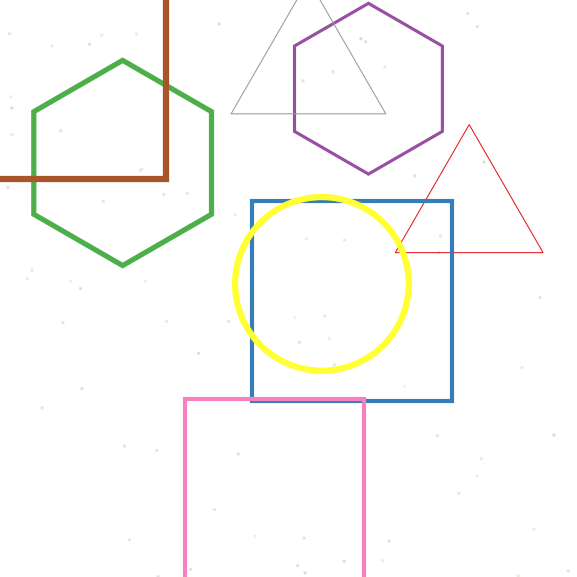[{"shape": "triangle", "thickness": 0.5, "radius": 0.74, "center": [0.812, 0.636]}, {"shape": "square", "thickness": 2, "radius": 0.86, "center": [0.61, 0.478]}, {"shape": "hexagon", "thickness": 2.5, "radius": 0.89, "center": [0.212, 0.717]}, {"shape": "hexagon", "thickness": 1.5, "radius": 0.74, "center": [0.638, 0.846]}, {"shape": "circle", "thickness": 3, "radius": 0.75, "center": [0.557, 0.508]}, {"shape": "square", "thickness": 3, "radius": 0.93, "center": [0.101, 0.876]}, {"shape": "square", "thickness": 2, "radius": 0.78, "center": [0.475, 0.153]}, {"shape": "triangle", "thickness": 0.5, "radius": 0.77, "center": [0.534, 0.879]}]